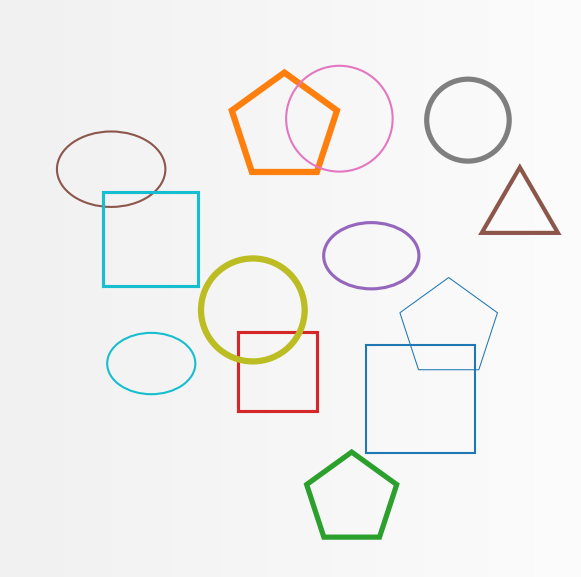[{"shape": "pentagon", "thickness": 0.5, "radius": 0.44, "center": [0.772, 0.43]}, {"shape": "square", "thickness": 1, "radius": 0.47, "center": [0.723, 0.309]}, {"shape": "pentagon", "thickness": 3, "radius": 0.48, "center": [0.489, 0.778]}, {"shape": "pentagon", "thickness": 2.5, "radius": 0.41, "center": [0.605, 0.135]}, {"shape": "square", "thickness": 1.5, "radius": 0.34, "center": [0.477, 0.356]}, {"shape": "oval", "thickness": 1.5, "radius": 0.41, "center": [0.639, 0.556]}, {"shape": "triangle", "thickness": 2, "radius": 0.38, "center": [0.894, 0.634]}, {"shape": "oval", "thickness": 1, "radius": 0.47, "center": [0.191, 0.706]}, {"shape": "circle", "thickness": 1, "radius": 0.46, "center": [0.584, 0.794]}, {"shape": "circle", "thickness": 2.5, "radius": 0.35, "center": [0.805, 0.791]}, {"shape": "circle", "thickness": 3, "radius": 0.45, "center": [0.435, 0.462]}, {"shape": "oval", "thickness": 1, "radius": 0.38, "center": [0.26, 0.37]}, {"shape": "square", "thickness": 1.5, "radius": 0.41, "center": [0.259, 0.585]}]